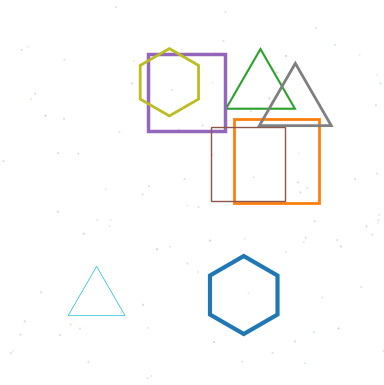[{"shape": "hexagon", "thickness": 3, "radius": 0.51, "center": [0.633, 0.234]}, {"shape": "square", "thickness": 2, "radius": 0.55, "center": [0.719, 0.582]}, {"shape": "triangle", "thickness": 1.5, "radius": 0.52, "center": [0.677, 0.769]}, {"shape": "square", "thickness": 2.5, "radius": 0.5, "center": [0.484, 0.759]}, {"shape": "square", "thickness": 1, "radius": 0.48, "center": [0.644, 0.574]}, {"shape": "triangle", "thickness": 2, "radius": 0.54, "center": [0.767, 0.728]}, {"shape": "hexagon", "thickness": 2, "radius": 0.44, "center": [0.44, 0.786]}, {"shape": "triangle", "thickness": 0.5, "radius": 0.43, "center": [0.251, 0.223]}]